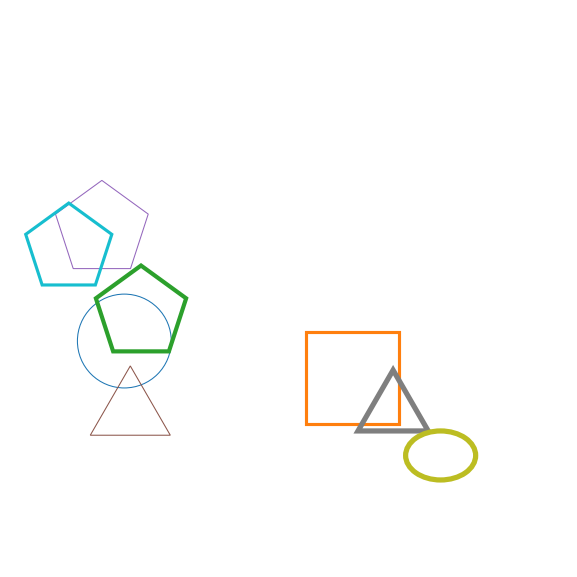[{"shape": "circle", "thickness": 0.5, "radius": 0.41, "center": [0.215, 0.409]}, {"shape": "square", "thickness": 1.5, "radius": 0.4, "center": [0.61, 0.344]}, {"shape": "pentagon", "thickness": 2, "radius": 0.41, "center": [0.244, 0.457]}, {"shape": "pentagon", "thickness": 0.5, "radius": 0.42, "center": [0.176, 0.602]}, {"shape": "triangle", "thickness": 0.5, "radius": 0.4, "center": [0.226, 0.286]}, {"shape": "triangle", "thickness": 2.5, "radius": 0.35, "center": [0.681, 0.288]}, {"shape": "oval", "thickness": 2.5, "radius": 0.3, "center": [0.763, 0.21]}, {"shape": "pentagon", "thickness": 1.5, "radius": 0.39, "center": [0.119, 0.569]}]